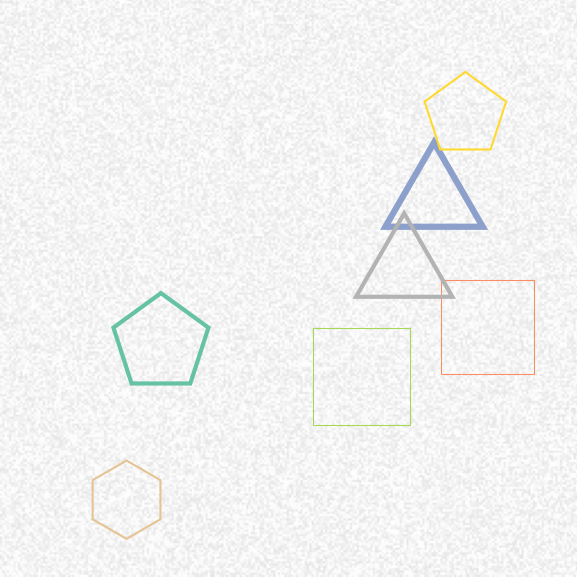[{"shape": "pentagon", "thickness": 2, "radius": 0.43, "center": [0.279, 0.405]}, {"shape": "square", "thickness": 0.5, "radius": 0.4, "center": [0.844, 0.433]}, {"shape": "triangle", "thickness": 3, "radius": 0.49, "center": [0.752, 0.655]}, {"shape": "square", "thickness": 0.5, "radius": 0.42, "center": [0.626, 0.348]}, {"shape": "pentagon", "thickness": 1, "radius": 0.37, "center": [0.806, 0.8]}, {"shape": "hexagon", "thickness": 1, "radius": 0.34, "center": [0.219, 0.134]}, {"shape": "triangle", "thickness": 2, "radius": 0.48, "center": [0.7, 0.533]}]